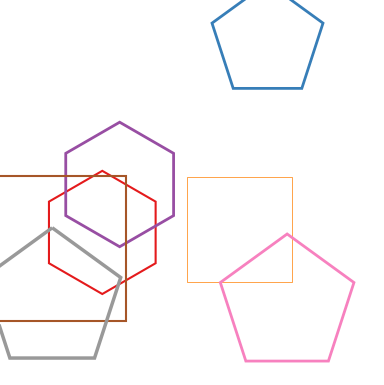[{"shape": "hexagon", "thickness": 1.5, "radius": 0.8, "center": [0.266, 0.396]}, {"shape": "pentagon", "thickness": 2, "radius": 0.76, "center": [0.695, 0.893]}, {"shape": "hexagon", "thickness": 2, "radius": 0.81, "center": [0.311, 0.521]}, {"shape": "square", "thickness": 0.5, "radius": 0.68, "center": [0.622, 0.404]}, {"shape": "square", "thickness": 1.5, "radius": 0.94, "center": [0.138, 0.354]}, {"shape": "pentagon", "thickness": 2, "radius": 0.91, "center": [0.746, 0.21]}, {"shape": "pentagon", "thickness": 2.5, "radius": 0.94, "center": [0.136, 0.221]}]